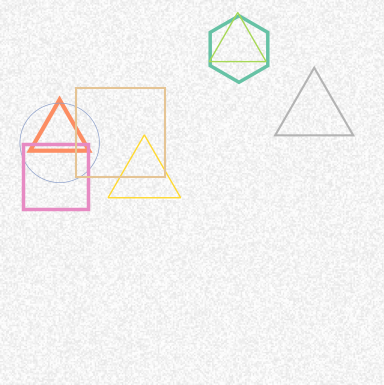[{"shape": "hexagon", "thickness": 2.5, "radius": 0.43, "center": [0.621, 0.873]}, {"shape": "triangle", "thickness": 3, "radius": 0.44, "center": [0.155, 0.653]}, {"shape": "circle", "thickness": 0.5, "radius": 0.52, "center": [0.155, 0.629]}, {"shape": "square", "thickness": 2.5, "radius": 0.42, "center": [0.145, 0.541]}, {"shape": "triangle", "thickness": 1, "radius": 0.43, "center": [0.618, 0.883]}, {"shape": "triangle", "thickness": 1, "radius": 0.54, "center": [0.375, 0.541]}, {"shape": "square", "thickness": 1.5, "radius": 0.58, "center": [0.313, 0.656]}, {"shape": "triangle", "thickness": 1.5, "radius": 0.59, "center": [0.816, 0.707]}]